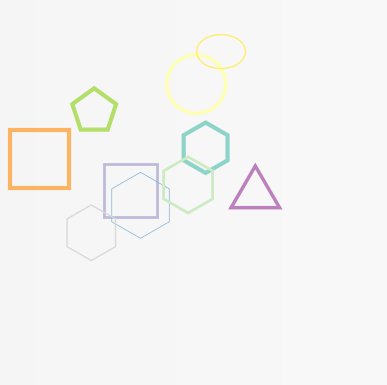[{"shape": "hexagon", "thickness": 3, "radius": 0.33, "center": [0.531, 0.616]}, {"shape": "circle", "thickness": 2.5, "radius": 0.38, "center": [0.506, 0.782]}, {"shape": "square", "thickness": 2, "radius": 0.34, "center": [0.338, 0.506]}, {"shape": "hexagon", "thickness": 0.5, "radius": 0.43, "center": [0.363, 0.467]}, {"shape": "square", "thickness": 3, "radius": 0.38, "center": [0.101, 0.587]}, {"shape": "pentagon", "thickness": 3, "radius": 0.3, "center": [0.243, 0.711]}, {"shape": "hexagon", "thickness": 1, "radius": 0.36, "center": [0.236, 0.395]}, {"shape": "triangle", "thickness": 2.5, "radius": 0.36, "center": [0.659, 0.497]}, {"shape": "hexagon", "thickness": 2, "radius": 0.36, "center": [0.485, 0.52]}, {"shape": "oval", "thickness": 1, "radius": 0.32, "center": [0.57, 0.866]}]